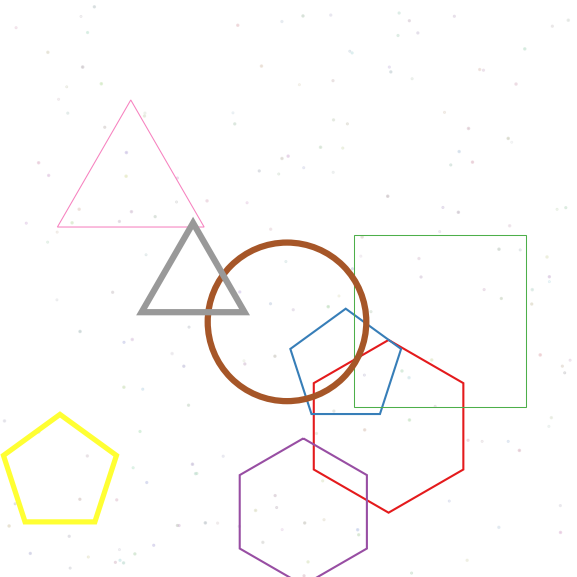[{"shape": "hexagon", "thickness": 1, "radius": 0.75, "center": [0.673, 0.261]}, {"shape": "pentagon", "thickness": 1, "radius": 0.5, "center": [0.599, 0.364]}, {"shape": "square", "thickness": 0.5, "radius": 0.74, "center": [0.762, 0.444]}, {"shape": "hexagon", "thickness": 1, "radius": 0.64, "center": [0.525, 0.113]}, {"shape": "pentagon", "thickness": 2.5, "radius": 0.51, "center": [0.104, 0.179]}, {"shape": "circle", "thickness": 3, "radius": 0.69, "center": [0.497, 0.442]}, {"shape": "triangle", "thickness": 0.5, "radius": 0.73, "center": [0.226, 0.679]}, {"shape": "triangle", "thickness": 3, "radius": 0.51, "center": [0.334, 0.51]}]